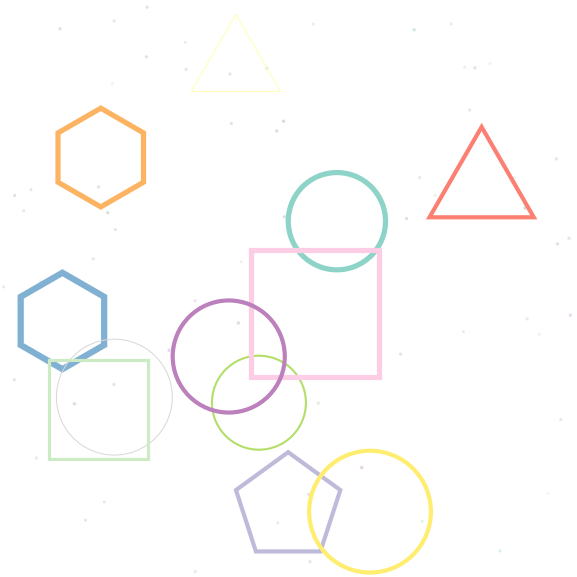[{"shape": "circle", "thickness": 2.5, "radius": 0.42, "center": [0.583, 0.616]}, {"shape": "triangle", "thickness": 0.5, "radius": 0.45, "center": [0.408, 0.885]}, {"shape": "pentagon", "thickness": 2, "radius": 0.48, "center": [0.499, 0.121]}, {"shape": "triangle", "thickness": 2, "radius": 0.52, "center": [0.834, 0.675]}, {"shape": "hexagon", "thickness": 3, "radius": 0.42, "center": [0.108, 0.443]}, {"shape": "hexagon", "thickness": 2.5, "radius": 0.43, "center": [0.174, 0.726]}, {"shape": "circle", "thickness": 1, "radius": 0.41, "center": [0.448, 0.302]}, {"shape": "square", "thickness": 2.5, "radius": 0.55, "center": [0.546, 0.456]}, {"shape": "circle", "thickness": 0.5, "radius": 0.5, "center": [0.198, 0.311]}, {"shape": "circle", "thickness": 2, "radius": 0.49, "center": [0.396, 0.382]}, {"shape": "square", "thickness": 1.5, "radius": 0.43, "center": [0.17, 0.29]}, {"shape": "circle", "thickness": 2, "radius": 0.53, "center": [0.641, 0.113]}]